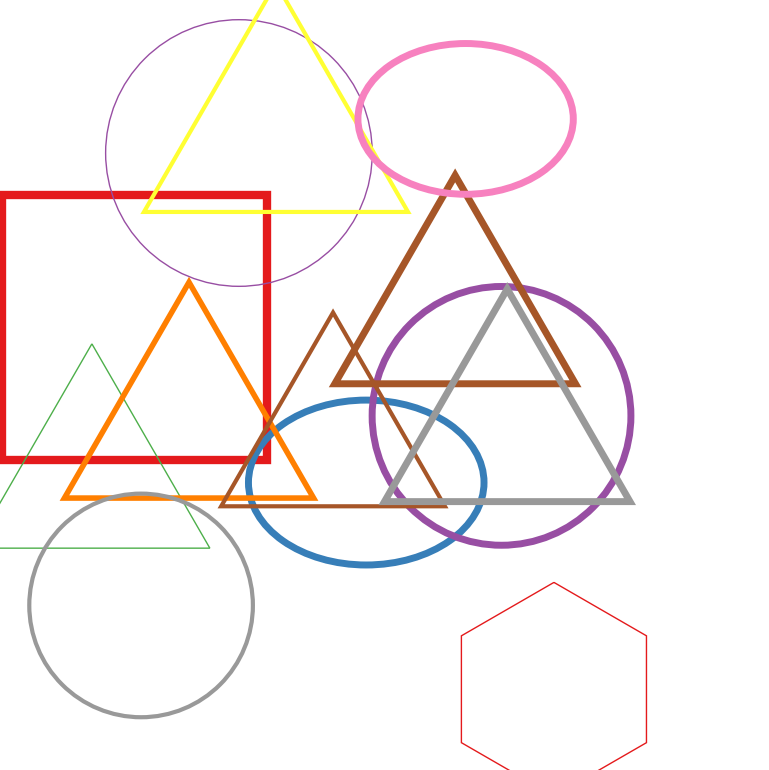[{"shape": "square", "thickness": 3, "radius": 0.86, "center": [0.175, 0.575]}, {"shape": "hexagon", "thickness": 0.5, "radius": 0.69, "center": [0.719, 0.105]}, {"shape": "oval", "thickness": 2.5, "radius": 0.76, "center": [0.476, 0.373]}, {"shape": "triangle", "thickness": 0.5, "radius": 0.88, "center": [0.119, 0.377]}, {"shape": "circle", "thickness": 0.5, "radius": 0.87, "center": [0.31, 0.801]}, {"shape": "circle", "thickness": 2.5, "radius": 0.84, "center": [0.651, 0.46]}, {"shape": "triangle", "thickness": 2, "radius": 0.93, "center": [0.245, 0.447]}, {"shape": "triangle", "thickness": 1.5, "radius": 0.99, "center": [0.358, 0.824]}, {"shape": "triangle", "thickness": 1.5, "radius": 0.84, "center": [0.433, 0.426]}, {"shape": "triangle", "thickness": 2.5, "radius": 0.9, "center": [0.591, 0.592]}, {"shape": "oval", "thickness": 2.5, "radius": 0.7, "center": [0.605, 0.846]}, {"shape": "circle", "thickness": 1.5, "radius": 0.73, "center": [0.183, 0.214]}, {"shape": "triangle", "thickness": 2.5, "radius": 0.92, "center": [0.659, 0.441]}]